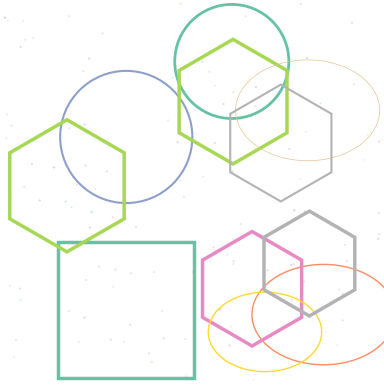[{"shape": "circle", "thickness": 2, "radius": 0.74, "center": [0.602, 0.84]}, {"shape": "square", "thickness": 2.5, "radius": 0.88, "center": [0.328, 0.195]}, {"shape": "oval", "thickness": 1, "radius": 0.93, "center": [0.841, 0.183]}, {"shape": "circle", "thickness": 1.5, "radius": 0.86, "center": [0.328, 0.644]}, {"shape": "hexagon", "thickness": 2.5, "radius": 0.74, "center": [0.655, 0.25]}, {"shape": "hexagon", "thickness": 2.5, "radius": 0.86, "center": [0.174, 0.517]}, {"shape": "hexagon", "thickness": 2.5, "radius": 0.81, "center": [0.605, 0.736]}, {"shape": "oval", "thickness": 1, "radius": 0.74, "center": [0.688, 0.138]}, {"shape": "oval", "thickness": 0.5, "radius": 0.94, "center": [0.799, 0.713]}, {"shape": "hexagon", "thickness": 1.5, "radius": 0.76, "center": [0.729, 0.628]}, {"shape": "hexagon", "thickness": 2.5, "radius": 0.68, "center": [0.804, 0.315]}]